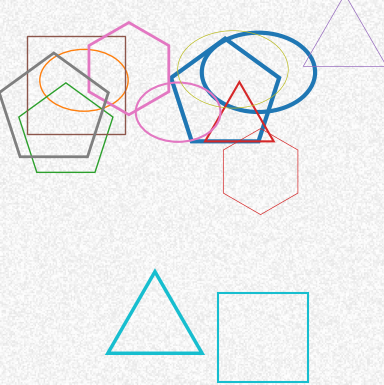[{"shape": "pentagon", "thickness": 3, "radius": 0.74, "center": [0.585, 0.752]}, {"shape": "oval", "thickness": 3, "radius": 0.74, "center": [0.671, 0.812]}, {"shape": "oval", "thickness": 1, "radius": 0.57, "center": [0.218, 0.791]}, {"shape": "pentagon", "thickness": 1, "radius": 0.64, "center": [0.171, 0.656]}, {"shape": "triangle", "thickness": 1.5, "radius": 0.51, "center": [0.622, 0.684]}, {"shape": "hexagon", "thickness": 0.5, "radius": 0.56, "center": [0.677, 0.554]}, {"shape": "triangle", "thickness": 0.5, "radius": 0.63, "center": [0.896, 0.89]}, {"shape": "square", "thickness": 1, "radius": 0.64, "center": [0.198, 0.779]}, {"shape": "oval", "thickness": 1.5, "radius": 0.55, "center": [0.463, 0.709]}, {"shape": "hexagon", "thickness": 2, "radius": 0.6, "center": [0.335, 0.822]}, {"shape": "pentagon", "thickness": 2, "radius": 0.74, "center": [0.14, 0.713]}, {"shape": "oval", "thickness": 0.5, "radius": 0.72, "center": [0.605, 0.82]}, {"shape": "square", "thickness": 1.5, "radius": 0.58, "center": [0.684, 0.123]}, {"shape": "triangle", "thickness": 2.5, "radius": 0.71, "center": [0.402, 0.153]}]